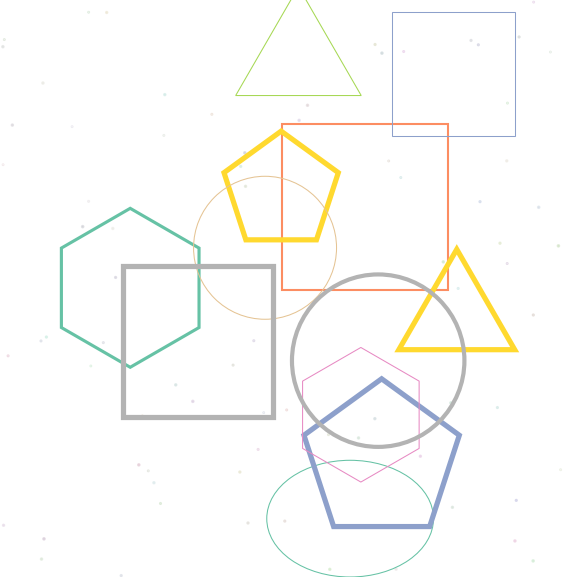[{"shape": "hexagon", "thickness": 1.5, "radius": 0.69, "center": [0.225, 0.501]}, {"shape": "oval", "thickness": 0.5, "radius": 0.72, "center": [0.606, 0.101]}, {"shape": "square", "thickness": 1, "radius": 0.72, "center": [0.632, 0.641]}, {"shape": "pentagon", "thickness": 2.5, "radius": 0.71, "center": [0.661, 0.202]}, {"shape": "square", "thickness": 0.5, "radius": 0.54, "center": [0.785, 0.871]}, {"shape": "hexagon", "thickness": 0.5, "radius": 0.58, "center": [0.625, 0.281]}, {"shape": "triangle", "thickness": 0.5, "radius": 0.63, "center": [0.517, 0.896]}, {"shape": "triangle", "thickness": 2.5, "radius": 0.58, "center": [0.791, 0.452]}, {"shape": "pentagon", "thickness": 2.5, "radius": 0.52, "center": [0.487, 0.668]}, {"shape": "circle", "thickness": 0.5, "radius": 0.62, "center": [0.459, 0.57]}, {"shape": "square", "thickness": 2.5, "radius": 0.65, "center": [0.343, 0.408]}, {"shape": "circle", "thickness": 2, "radius": 0.75, "center": [0.655, 0.375]}]